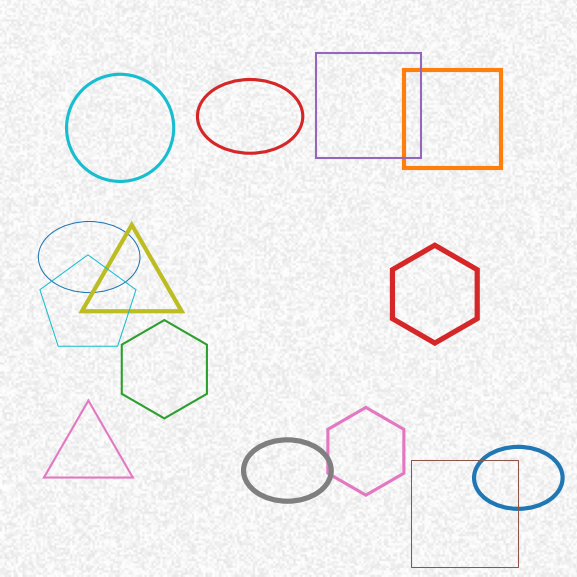[{"shape": "oval", "thickness": 2, "radius": 0.38, "center": [0.898, 0.172]}, {"shape": "oval", "thickness": 0.5, "radius": 0.44, "center": [0.154, 0.554]}, {"shape": "square", "thickness": 2, "radius": 0.42, "center": [0.784, 0.793]}, {"shape": "hexagon", "thickness": 1, "radius": 0.43, "center": [0.285, 0.36]}, {"shape": "hexagon", "thickness": 2.5, "radius": 0.42, "center": [0.753, 0.49]}, {"shape": "oval", "thickness": 1.5, "radius": 0.46, "center": [0.433, 0.798]}, {"shape": "square", "thickness": 1, "radius": 0.45, "center": [0.638, 0.817]}, {"shape": "square", "thickness": 0.5, "radius": 0.46, "center": [0.804, 0.11]}, {"shape": "hexagon", "thickness": 1.5, "radius": 0.38, "center": [0.634, 0.218]}, {"shape": "triangle", "thickness": 1, "radius": 0.44, "center": [0.153, 0.217]}, {"shape": "oval", "thickness": 2.5, "radius": 0.38, "center": [0.498, 0.184]}, {"shape": "triangle", "thickness": 2, "radius": 0.5, "center": [0.228, 0.51]}, {"shape": "pentagon", "thickness": 0.5, "radius": 0.44, "center": [0.152, 0.47]}, {"shape": "circle", "thickness": 1.5, "radius": 0.46, "center": [0.208, 0.778]}]